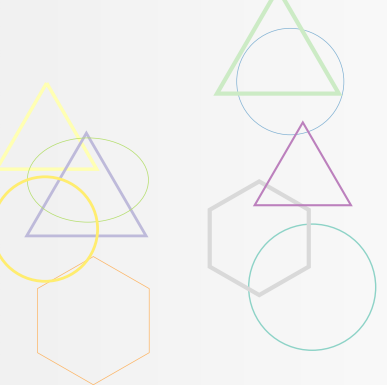[{"shape": "circle", "thickness": 1, "radius": 0.82, "center": [0.806, 0.254]}, {"shape": "triangle", "thickness": 2.5, "radius": 0.75, "center": [0.12, 0.635]}, {"shape": "triangle", "thickness": 2, "radius": 0.89, "center": [0.223, 0.476]}, {"shape": "circle", "thickness": 0.5, "radius": 0.69, "center": [0.749, 0.788]}, {"shape": "hexagon", "thickness": 0.5, "radius": 0.83, "center": [0.241, 0.167]}, {"shape": "oval", "thickness": 0.5, "radius": 0.78, "center": [0.227, 0.532]}, {"shape": "hexagon", "thickness": 3, "radius": 0.74, "center": [0.669, 0.381]}, {"shape": "triangle", "thickness": 1.5, "radius": 0.72, "center": [0.781, 0.539]}, {"shape": "triangle", "thickness": 3, "radius": 0.91, "center": [0.717, 0.848]}, {"shape": "circle", "thickness": 2, "radius": 0.68, "center": [0.116, 0.405]}]